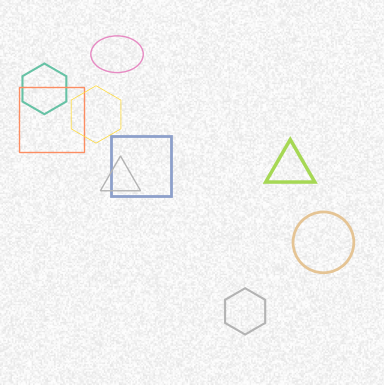[{"shape": "hexagon", "thickness": 1.5, "radius": 0.33, "center": [0.115, 0.769]}, {"shape": "square", "thickness": 1, "radius": 0.42, "center": [0.133, 0.689]}, {"shape": "square", "thickness": 2, "radius": 0.39, "center": [0.367, 0.569]}, {"shape": "oval", "thickness": 1, "radius": 0.34, "center": [0.304, 0.859]}, {"shape": "triangle", "thickness": 2.5, "radius": 0.37, "center": [0.754, 0.564]}, {"shape": "hexagon", "thickness": 0.5, "radius": 0.37, "center": [0.249, 0.703]}, {"shape": "circle", "thickness": 2, "radius": 0.39, "center": [0.84, 0.371]}, {"shape": "triangle", "thickness": 1, "radius": 0.3, "center": [0.313, 0.535]}, {"shape": "hexagon", "thickness": 1.5, "radius": 0.3, "center": [0.637, 0.191]}]